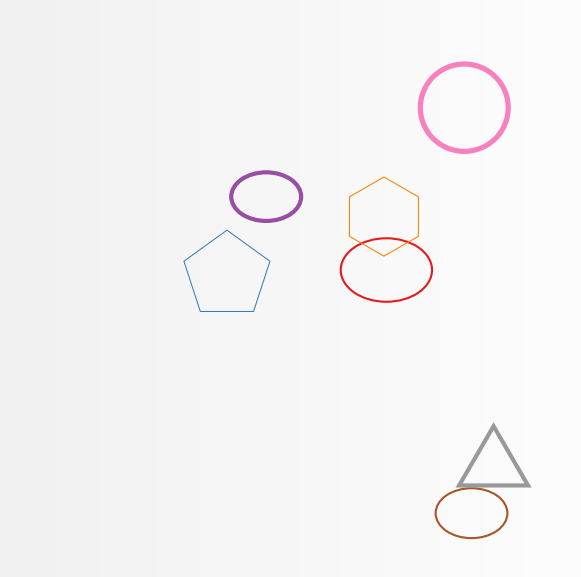[{"shape": "oval", "thickness": 1, "radius": 0.39, "center": [0.665, 0.532]}, {"shape": "pentagon", "thickness": 0.5, "radius": 0.39, "center": [0.39, 0.523]}, {"shape": "oval", "thickness": 2, "radius": 0.3, "center": [0.458, 0.659]}, {"shape": "hexagon", "thickness": 0.5, "radius": 0.34, "center": [0.661, 0.624]}, {"shape": "oval", "thickness": 1, "radius": 0.31, "center": [0.811, 0.11]}, {"shape": "circle", "thickness": 2.5, "radius": 0.38, "center": [0.799, 0.813]}, {"shape": "triangle", "thickness": 2, "radius": 0.34, "center": [0.849, 0.193]}]